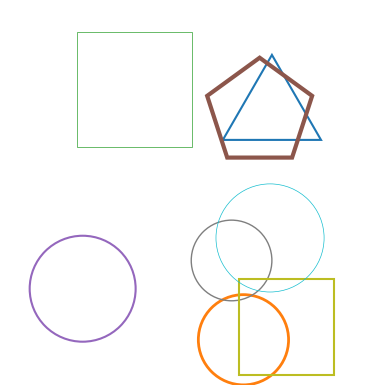[{"shape": "triangle", "thickness": 1.5, "radius": 0.74, "center": [0.706, 0.71]}, {"shape": "circle", "thickness": 2, "radius": 0.59, "center": [0.632, 0.117]}, {"shape": "square", "thickness": 0.5, "radius": 0.75, "center": [0.348, 0.766]}, {"shape": "circle", "thickness": 1.5, "radius": 0.69, "center": [0.215, 0.25]}, {"shape": "pentagon", "thickness": 3, "radius": 0.72, "center": [0.674, 0.707]}, {"shape": "circle", "thickness": 1, "radius": 0.52, "center": [0.601, 0.323]}, {"shape": "square", "thickness": 1.5, "radius": 0.62, "center": [0.744, 0.15]}, {"shape": "circle", "thickness": 0.5, "radius": 0.7, "center": [0.701, 0.382]}]